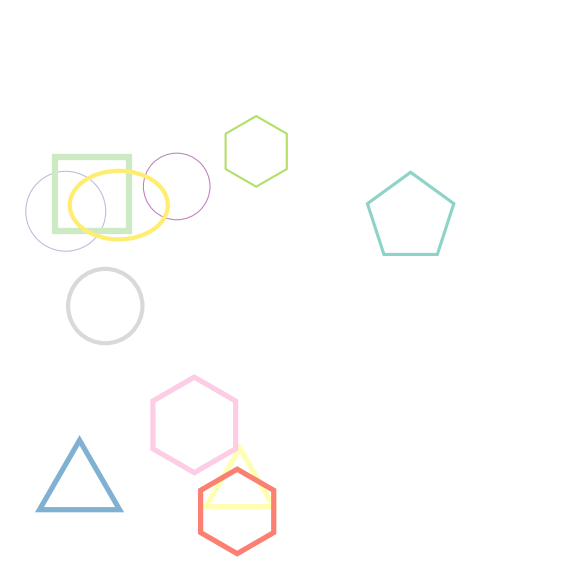[{"shape": "pentagon", "thickness": 1.5, "radius": 0.39, "center": [0.711, 0.622]}, {"shape": "triangle", "thickness": 2.5, "radius": 0.34, "center": [0.415, 0.156]}, {"shape": "circle", "thickness": 0.5, "radius": 0.35, "center": [0.114, 0.633]}, {"shape": "hexagon", "thickness": 2.5, "radius": 0.37, "center": [0.411, 0.114]}, {"shape": "triangle", "thickness": 2.5, "radius": 0.4, "center": [0.138, 0.157]}, {"shape": "hexagon", "thickness": 1, "radius": 0.31, "center": [0.444, 0.737]}, {"shape": "hexagon", "thickness": 2.5, "radius": 0.41, "center": [0.336, 0.263]}, {"shape": "circle", "thickness": 2, "radius": 0.32, "center": [0.182, 0.469]}, {"shape": "circle", "thickness": 0.5, "radius": 0.29, "center": [0.306, 0.676]}, {"shape": "square", "thickness": 3, "radius": 0.32, "center": [0.159, 0.663]}, {"shape": "oval", "thickness": 2, "radius": 0.42, "center": [0.206, 0.644]}]